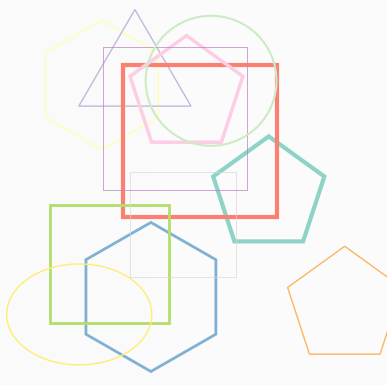[{"shape": "pentagon", "thickness": 3, "radius": 0.75, "center": [0.694, 0.495]}, {"shape": "hexagon", "thickness": 1, "radius": 0.84, "center": [0.263, 0.779]}, {"shape": "triangle", "thickness": 1, "radius": 0.84, "center": [0.348, 0.808]}, {"shape": "square", "thickness": 3, "radius": 0.99, "center": [0.516, 0.634]}, {"shape": "hexagon", "thickness": 2, "radius": 0.97, "center": [0.389, 0.229]}, {"shape": "pentagon", "thickness": 1, "radius": 0.77, "center": [0.89, 0.205]}, {"shape": "square", "thickness": 2, "radius": 0.77, "center": [0.283, 0.314]}, {"shape": "pentagon", "thickness": 2.5, "radius": 0.77, "center": [0.481, 0.754]}, {"shape": "square", "thickness": 0.5, "radius": 0.68, "center": [0.471, 0.417]}, {"shape": "square", "thickness": 0.5, "radius": 0.93, "center": [0.451, 0.691]}, {"shape": "circle", "thickness": 1.5, "radius": 0.84, "center": [0.545, 0.79]}, {"shape": "oval", "thickness": 1, "radius": 0.94, "center": [0.205, 0.183]}]